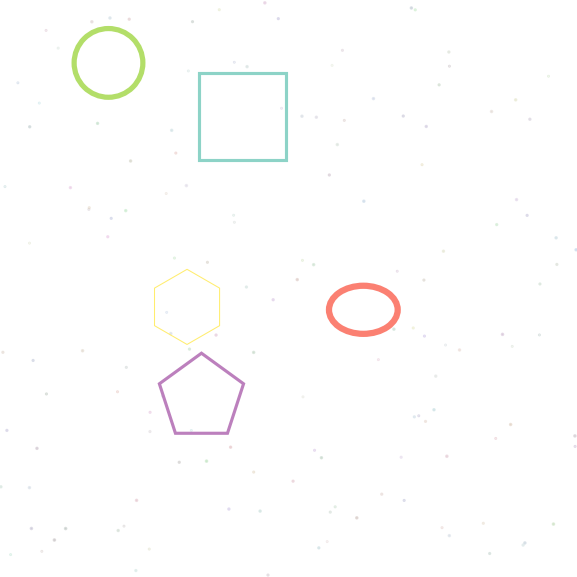[{"shape": "square", "thickness": 1.5, "radius": 0.38, "center": [0.419, 0.797]}, {"shape": "oval", "thickness": 3, "radius": 0.3, "center": [0.629, 0.463]}, {"shape": "circle", "thickness": 2.5, "radius": 0.3, "center": [0.188, 0.89]}, {"shape": "pentagon", "thickness": 1.5, "radius": 0.38, "center": [0.349, 0.311]}, {"shape": "hexagon", "thickness": 0.5, "radius": 0.33, "center": [0.324, 0.468]}]